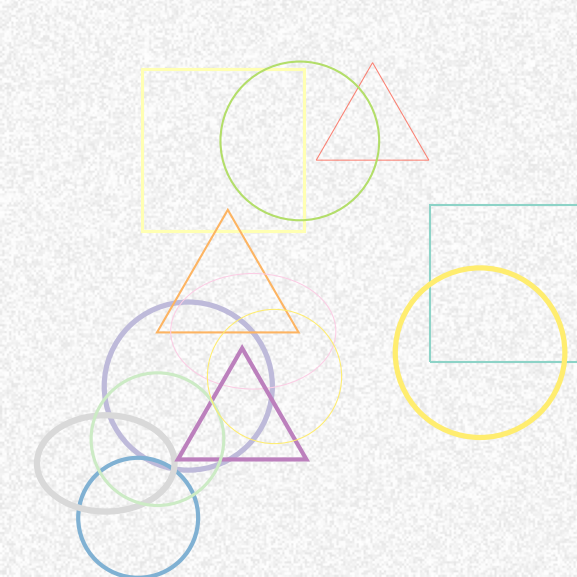[{"shape": "square", "thickness": 1, "radius": 0.68, "center": [0.881, 0.509]}, {"shape": "square", "thickness": 1.5, "radius": 0.7, "center": [0.386, 0.74]}, {"shape": "circle", "thickness": 2.5, "radius": 0.73, "center": [0.326, 0.331]}, {"shape": "triangle", "thickness": 0.5, "radius": 0.56, "center": [0.645, 0.778]}, {"shape": "circle", "thickness": 2, "radius": 0.52, "center": [0.239, 0.103]}, {"shape": "triangle", "thickness": 1, "radius": 0.71, "center": [0.394, 0.494]}, {"shape": "circle", "thickness": 1, "radius": 0.69, "center": [0.519, 0.755]}, {"shape": "oval", "thickness": 0.5, "radius": 0.71, "center": [0.439, 0.426]}, {"shape": "oval", "thickness": 3, "radius": 0.6, "center": [0.183, 0.197]}, {"shape": "triangle", "thickness": 2, "radius": 0.64, "center": [0.419, 0.268]}, {"shape": "circle", "thickness": 1.5, "radius": 0.57, "center": [0.273, 0.239]}, {"shape": "circle", "thickness": 2.5, "radius": 0.73, "center": [0.831, 0.388]}, {"shape": "circle", "thickness": 0.5, "radius": 0.58, "center": [0.475, 0.347]}]